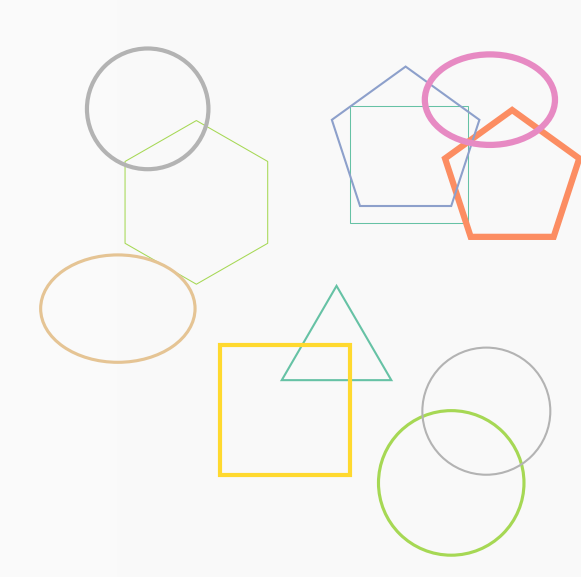[{"shape": "square", "thickness": 0.5, "radius": 0.51, "center": [0.704, 0.715]}, {"shape": "triangle", "thickness": 1, "radius": 0.54, "center": [0.579, 0.395]}, {"shape": "pentagon", "thickness": 3, "radius": 0.61, "center": [0.881, 0.687]}, {"shape": "pentagon", "thickness": 1, "radius": 0.67, "center": [0.698, 0.75]}, {"shape": "oval", "thickness": 3, "radius": 0.56, "center": [0.843, 0.827]}, {"shape": "circle", "thickness": 1.5, "radius": 0.63, "center": [0.776, 0.163]}, {"shape": "hexagon", "thickness": 0.5, "radius": 0.71, "center": [0.338, 0.649]}, {"shape": "square", "thickness": 2, "radius": 0.56, "center": [0.491, 0.289]}, {"shape": "oval", "thickness": 1.5, "radius": 0.66, "center": [0.203, 0.465]}, {"shape": "circle", "thickness": 1, "radius": 0.55, "center": [0.837, 0.287]}, {"shape": "circle", "thickness": 2, "radius": 0.52, "center": [0.254, 0.811]}]